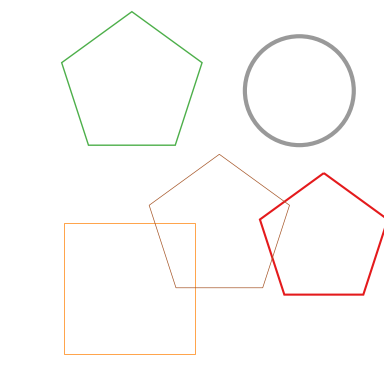[{"shape": "pentagon", "thickness": 1.5, "radius": 0.87, "center": [0.841, 0.376]}, {"shape": "pentagon", "thickness": 1, "radius": 0.96, "center": [0.342, 0.778]}, {"shape": "square", "thickness": 0.5, "radius": 0.85, "center": [0.336, 0.251]}, {"shape": "pentagon", "thickness": 0.5, "radius": 0.96, "center": [0.57, 0.408]}, {"shape": "circle", "thickness": 3, "radius": 0.71, "center": [0.777, 0.764]}]